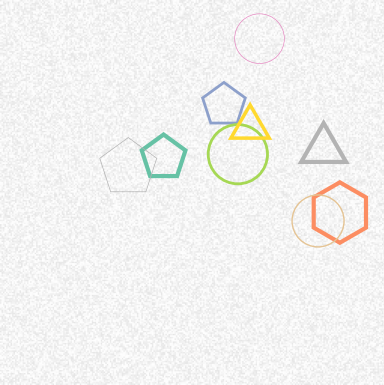[{"shape": "pentagon", "thickness": 3, "radius": 0.3, "center": [0.425, 0.591]}, {"shape": "hexagon", "thickness": 3, "radius": 0.39, "center": [0.883, 0.448]}, {"shape": "pentagon", "thickness": 2, "radius": 0.29, "center": [0.582, 0.728]}, {"shape": "circle", "thickness": 0.5, "radius": 0.32, "center": [0.674, 0.9]}, {"shape": "circle", "thickness": 2, "radius": 0.38, "center": [0.618, 0.6]}, {"shape": "triangle", "thickness": 2.5, "radius": 0.29, "center": [0.65, 0.67]}, {"shape": "circle", "thickness": 1, "radius": 0.34, "center": [0.826, 0.426]}, {"shape": "pentagon", "thickness": 0.5, "radius": 0.39, "center": [0.333, 0.565]}, {"shape": "triangle", "thickness": 3, "radius": 0.34, "center": [0.841, 0.613]}]